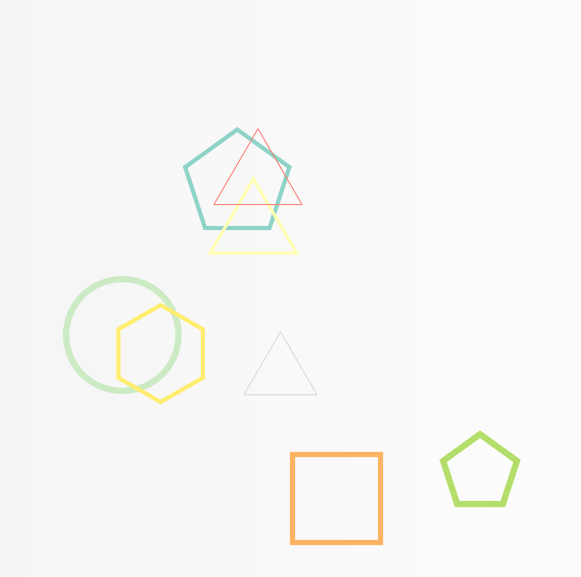[{"shape": "pentagon", "thickness": 2, "radius": 0.47, "center": [0.408, 0.681]}, {"shape": "triangle", "thickness": 1.5, "radius": 0.43, "center": [0.436, 0.604]}, {"shape": "triangle", "thickness": 0.5, "radius": 0.44, "center": [0.444, 0.689]}, {"shape": "square", "thickness": 2.5, "radius": 0.38, "center": [0.578, 0.137]}, {"shape": "pentagon", "thickness": 3, "radius": 0.33, "center": [0.826, 0.18]}, {"shape": "triangle", "thickness": 0.5, "radius": 0.36, "center": [0.483, 0.352]}, {"shape": "circle", "thickness": 3, "radius": 0.48, "center": [0.21, 0.419]}, {"shape": "hexagon", "thickness": 2, "radius": 0.42, "center": [0.276, 0.387]}]